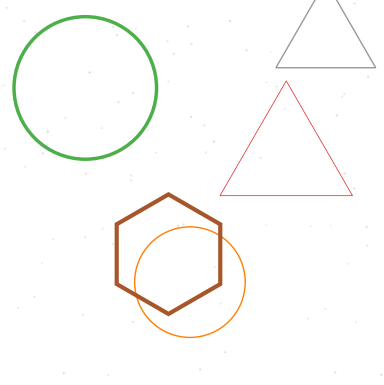[{"shape": "triangle", "thickness": 0.5, "radius": 0.99, "center": [0.744, 0.591]}, {"shape": "circle", "thickness": 2.5, "radius": 0.93, "center": [0.222, 0.772]}, {"shape": "circle", "thickness": 1, "radius": 0.72, "center": [0.493, 0.267]}, {"shape": "hexagon", "thickness": 3, "radius": 0.78, "center": [0.438, 0.34]}, {"shape": "triangle", "thickness": 1, "radius": 0.75, "center": [0.846, 0.899]}]